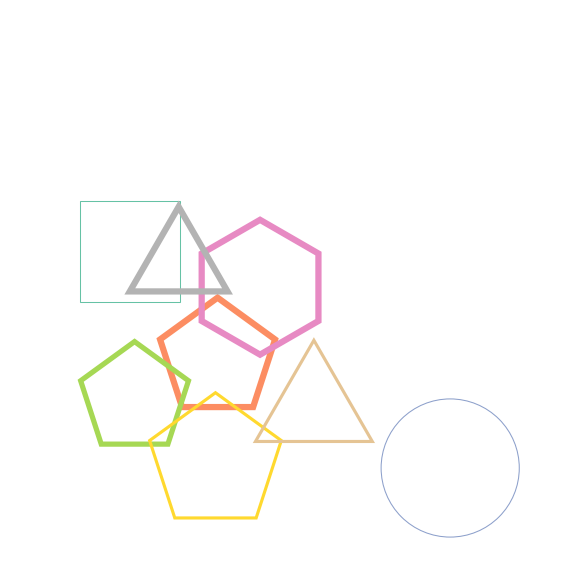[{"shape": "square", "thickness": 0.5, "radius": 0.44, "center": [0.225, 0.563]}, {"shape": "pentagon", "thickness": 3, "radius": 0.52, "center": [0.377, 0.379]}, {"shape": "circle", "thickness": 0.5, "radius": 0.6, "center": [0.78, 0.189]}, {"shape": "hexagon", "thickness": 3, "radius": 0.58, "center": [0.45, 0.502]}, {"shape": "pentagon", "thickness": 2.5, "radius": 0.49, "center": [0.233, 0.309]}, {"shape": "pentagon", "thickness": 1.5, "radius": 0.6, "center": [0.373, 0.199]}, {"shape": "triangle", "thickness": 1.5, "radius": 0.58, "center": [0.544, 0.293]}, {"shape": "triangle", "thickness": 3, "radius": 0.49, "center": [0.309, 0.543]}]